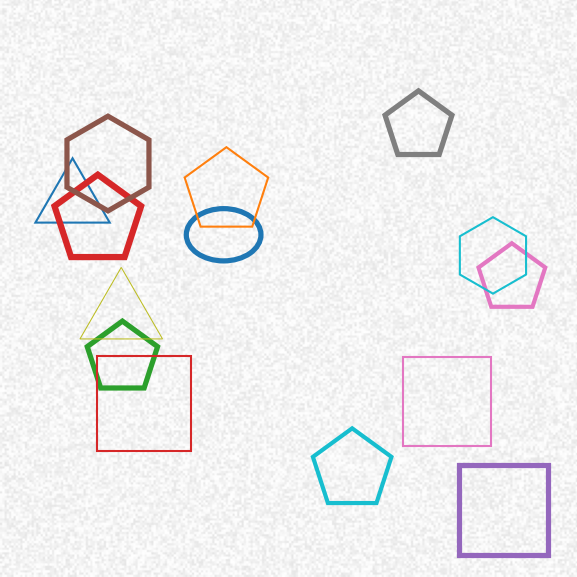[{"shape": "oval", "thickness": 2.5, "radius": 0.32, "center": [0.387, 0.593]}, {"shape": "triangle", "thickness": 1, "radius": 0.37, "center": [0.126, 0.651]}, {"shape": "pentagon", "thickness": 1, "radius": 0.38, "center": [0.392, 0.668]}, {"shape": "pentagon", "thickness": 2.5, "radius": 0.32, "center": [0.212, 0.379]}, {"shape": "square", "thickness": 1, "radius": 0.41, "center": [0.249, 0.3]}, {"shape": "pentagon", "thickness": 3, "radius": 0.39, "center": [0.169, 0.618]}, {"shape": "square", "thickness": 2.5, "radius": 0.39, "center": [0.872, 0.116]}, {"shape": "hexagon", "thickness": 2.5, "radius": 0.41, "center": [0.187, 0.716]}, {"shape": "pentagon", "thickness": 2, "radius": 0.3, "center": [0.886, 0.517]}, {"shape": "square", "thickness": 1, "radius": 0.38, "center": [0.774, 0.304]}, {"shape": "pentagon", "thickness": 2.5, "radius": 0.3, "center": [0.725, 0.781]}, {"shape": "triangle", "thickness": 0.5, "radius": 0.41, "center": [0.21, 0.454]}, {"shape": "pentagon", "thickness": 2, "radius": 0.36, "center": [0.61, 0.186]}, {"shape": "hexagon", "thickness": 1, "radius": 0.33, "center": [0.854, 0.557]}]